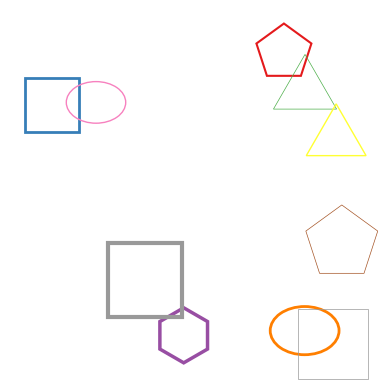[{"shape": "pentagon", "thickness": 1.5, "radius": 0.38, "center": [0.737, 0.864]}, {"shape": "square", "thickness": 2, "radius": 0.35, "center": [0.134, 0.727]}, {"shape": "triangle", "thickness": 0.5, "radius": 0.47, "center": [0.792, 0.764]}, {"shape": "hexagon", "thickness": 2.5, "radius": 0.36, "center": [0.477, 0.129]}, {"shape": "oval", "thickness": 2, "radius": 0.45, "center": [0.791, 0.141]}, {"shape": "triangle", "thickness": 1, "radius": 0.45, "center": [0.873, 0.641]}, {"shape": "pentagon", "thickness": 0.5, "radius": 0.49, "center": [0.888, 0.369]}, {"shape": "oval", "thickness": 1, "radius": 0.39, "center": [0.249, 0.734]}, {"shape": "square", "thickness": 0.5, "radius": 0.45, "center": [0.865, 0.106]}, {"shape": "square", "thickness": 3, "radius": 0.48, "center": [0.377, 0.273]}]